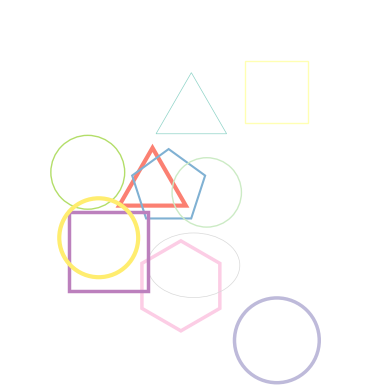[{"shape": "triangle", "thickness": 0.5, "radius": 0.53, "center": [0.497, 0.705]}, {"shape": "square", "thickness": 1, "radius": 0.41, "center": [0.717, 0.761]}, {"shape": "circle", "thickness": 2.5, "radius": 0.55, "center": [0.719, 0.116]}, {"shape": "triangle", "thickness": 3, "radius": 0.5, "center": [0.396, 0.516]}, {"shape": "pentagon", "thickness": 1.5, "radius": 0.5, "center": [0.438, 0.513]}, {"shape": "circle", "thickness": 1, "radius": 0.48, "center": [0.228, 0.553]}, {"shape": "hexagon", "thickness": 2.5, "radius": 0.58, "center": [0.47, 0.257]}, {"shape": "oval", "thickness": 0.5, "radius": 0.6, "center": [0.503, 0.311]}, {"shape": "square", "thickness": 2.5, "radius": 0.51, "center": [0.281, 0.347]}, {"shape": "circle", "thickness": 1, "radius": 0.45, "center": [0.537, 0.5]}, {"shape": "circle", "thickness": 3, "radius": 0.51, "center": [0.256, 0.382]}]